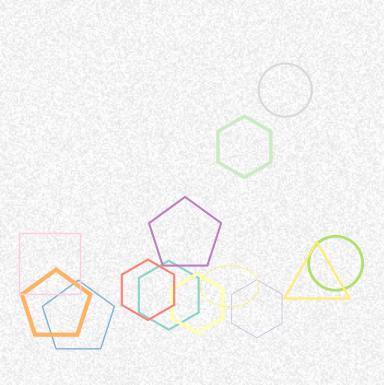[{"shape": "hexagon", "thickness": 1.5, "radius": 0.45, "center": [0.438, 0.233]}, {"shape": "hexagon", "thickness": 2.5, "radius": 0.38, "center": [0.513, 0.212]}, {"shape": "hexagon", "thickness": 0.5, "radius": 0.38, "center": [0.667, 0.198]}, {"shape": "hexagon", "thickness": 1.5, "radius": 0.39, "center": [0.384, 0.247]}, {"shape": "pentagon", "thickness": 1, "radius": 0.49, "center": [0.204, 0.174]}, {"shape": "pentagon", "thickness": 3, "radius": 0.47, "center": [0.146, 0.206]}, {"shape": "circle", "thickness": 2, "radius": 0.35, "center": [0.872, 0.316]}, {"shape": "square", "thickness": 1, "radius": 0.4, "center": [0.129, 0.316]}, {"shape": "circle", "thickness": 1.5, "radius": 0.35, "center": [0.741, 0.766]}, {"shape": "pentagon", "thickness": 1.5, "radius": 0.49, "center": [0.481, 0.39]}, {"shape": "hexagon", "thickness": 2.5, "radius": 0.4, "center": [0.635, 0.619]}, {"shape": "oval", "thickness": 0.5, "radius": 0.38, "center": [0.597, 0.256]}, {"shape": "triangle", "thickness": 1.5, "radius": 0.49, "center": [0.823, 0.274]}]